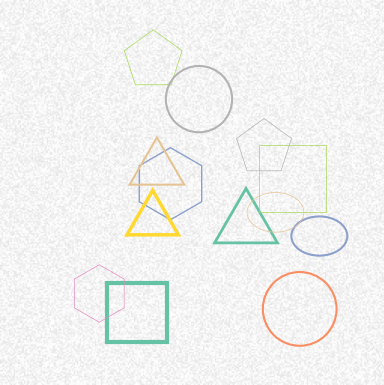[{"shape": "triangle", "thickness": 2, "radius": 0.47, "center": [0.639, 0.416]}, {"shape": "square", "thickness": 3, "radius": 0.39, "center": [0.356, 0.188]}, {"shape": "circle", "thickness": 1.5, "radius": 0.48, "center": [0.778, 0.198]}, {"shape": "oval", "thickness": 1.5, "radius": 0.36, "center": [0.829, 0.387]}, {"shape": "hexagon", "thickness": 1, "radius": 0.47, "center": [0.443, 0.523]}, {"shape": "hexagon", "thickness": 0.5, "radius": 0.37, "center": [0.258, 0.238]}, {"shape": "square", "thickness": 0.5, "radius": 0.44, "center": [0.759, 0.537]}, {"shape": "pentagon", "thickness": 0.5, "radius": 0.39, "center": [0.398, 0.844]}, {"shape": "triangle", "thickness": 2.5, "radius": 0.39, "center": [0.397, 0.429]}, {"shape": "triangle", "thickness": 1.5, "radius": 0.41, "center": [0.408, 0.561]}, {"shape": "oval", "thickness": 0.5, "radius": 0.37, "center": [0.716, 0.449]}, {"shape": "pentagon", "thickness": 0.5, "radius": 0.38, "center": [0.686, 0.617]}, {"shape": "circle", "thickness": 1.5, "radius": 0.43, "center": [0.517, 0.743]}]